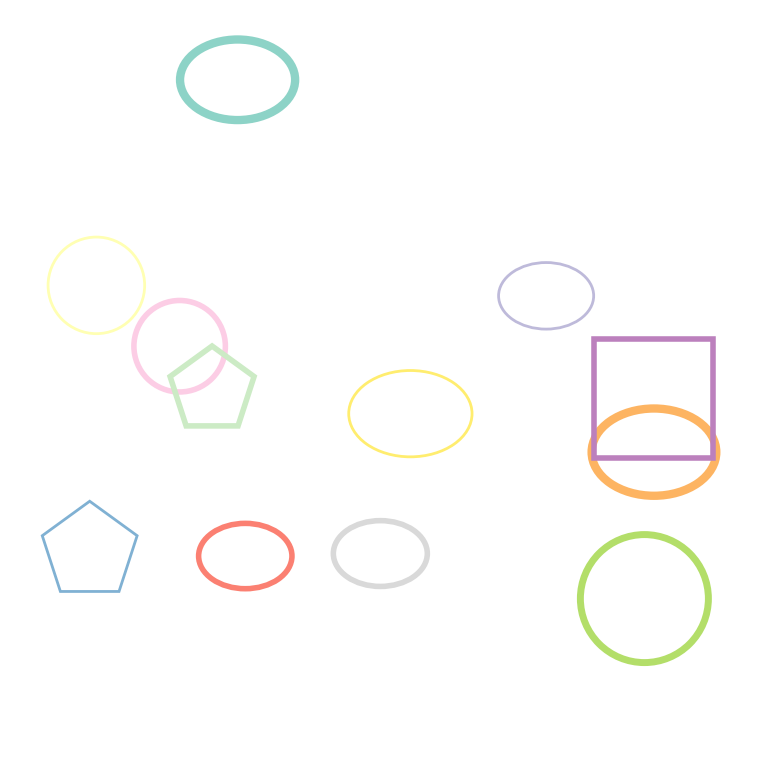[{"shape": "oval", "thickness": 3, "radius": 0.37, "center": [0.309, 0.896]}, {"shape": "circle", "thickness": 1, "radius": 0.31, "center": [0.125, 0.629]}, {"shape": "oval", "thickness": 1, "radius": 0.31, "center": [0.709, 0.616]}, {"shape": "oval", "thickness": 2, "radius": 0.3, "center": [0.319, 0.278]}, {"shape": "pentagon", "thickness": 1, "radius": 0.32, "center": [0.116, 0.284]}, {"shape": "oval", "thickness": 3, "radius": 0.4, "center": [0.849, 0.413]}, {"shape": "circle", "thickness": 2.5, "radius": 0.42, "center": [0.837, 0.223]}, {"shape": "circle", "thickness": 2, "radius": 0.3, "center": [0.233, 0.55]}, {"shape": "oval", "thickness": 2, "radius": 0.31, "center": [0.494, 0.281]}, {"shape": "square", "thickness": 2, "radius": 0.39, "center": [0.849, 0.482]}, {"shape": "pentagon", "thickness": 2, "radius": 0.29, "center": [0.275, 0.493]}, {"shape": "oval", "thickness": 1, "radius": 0.4, "center": [0.533, 0.463]}]